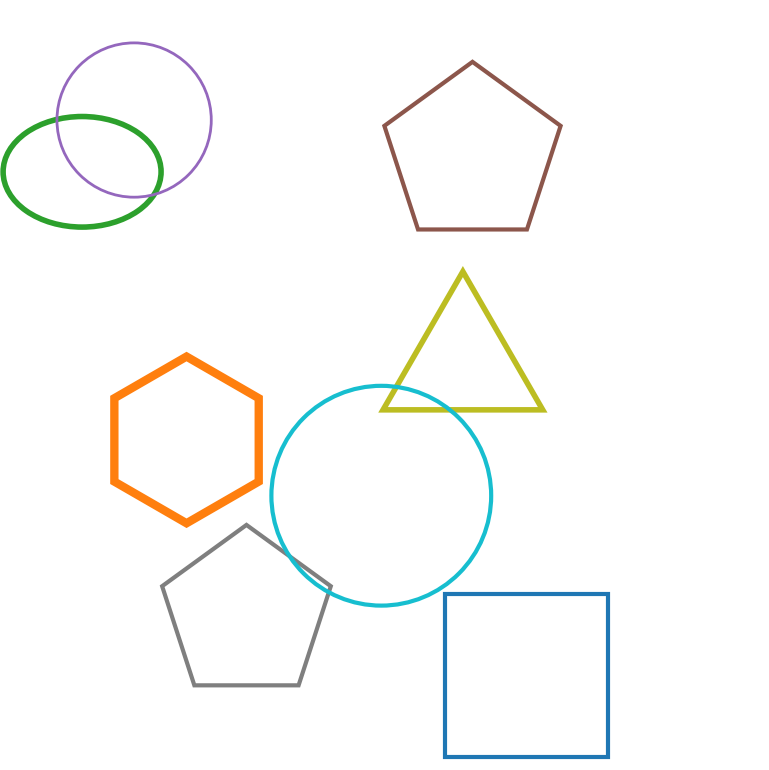[{"shape": "square", "thickness": 1.5, "radius": 0.53, "center": [0.684, 0.123]}, {"shape": "hexagon", "thickness": 3, "radius": 0.54, "center": [0.242, 0.429]}, {"shape": "oval", "thickness": 2, "radius": 0.51, "center": [0.107, 0.777]}, {"shape": "circle", "thickness": 1, "radius": 0.5, "center": [0.174, 0.844]}, {"shape": "pentagon", "thickness": 1.5, "radius": 0.6, "center": [0.614, 0.799]}, {"shape": "pentagon", "thickness": 1.5, "radius": 0.58, "center": [0.32, 0.203]}, {"shape": "triangle", "thickness": 2, "radius": 0.6, "center": [0.601, 0.528]}, {"shape": "circle", "thickness": 1.5, "radius": 0.71, "center": [0.495, 0.356]}]